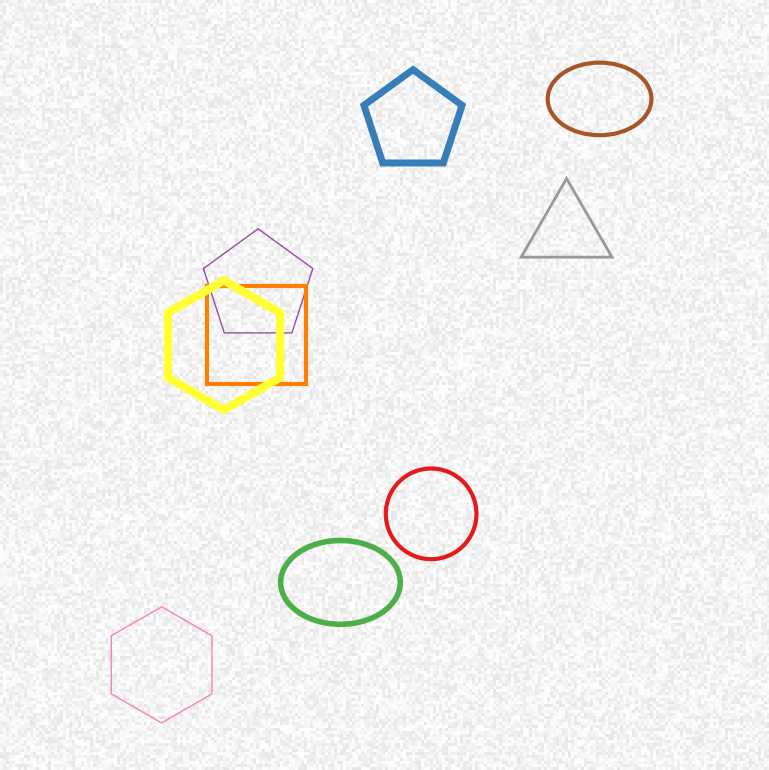[{"shape": "circle", "thickness": 1.5, "radius": 0.29, "center": [0.56, 0.333]}, {"shape": "pentagon", "thickness": 2.5, "radius": 0.34, "center": [0.536, 0.843]}, {"shape": "oval", "thickness": 2, "radius": 0.39, "center": [0.442, 0.244]}, {"shape": "pentagon", "thickness": 0.5, "radius": 0.37, "center": [0.335, 0.628]}, {"shape": "square", "thickness": 1.5, "radius": 0.32, "center": [0.333, 0.565]}, {"shape": "hexagon", "thickness": 3, "radius": 0.42, "center": [0.291, 0.552]}, {"shape": "oval", "thickness": 1.5, "radius": 0.34, "center": [0.779, 0.872]}, {"shape": "hexagon", "thickness": 0.5, "radius": 0.38, "center": [0.21, 0.137]}, {"shape": "triangle", "thickness": 1, "radius": 0.34, "center": [0.736, 0.7]}]